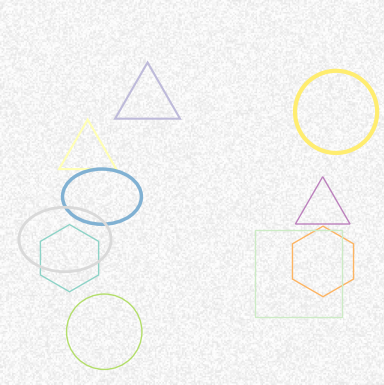[{"shape": "hexagon", "thickness": 1, "radius": 0.44, "center": [0.181, 0.329]}, {"shape": "triangle", "thickness": 1.5, "radius": 0.43, "center": [0.228, 0.604]}, {"shape": "triangle", "thickness": 1.5, "radius": 0.49, "center": [0.383, 0.74]}, {"shape": "oval", "thickness": 2.5, "radius": 0.51, "center": [0.265, 0.489]}, {"shape": "hexagon", "thickness": 1, "radius": 0.46, "center": [0.839, 0.321]}, {"shape": "circle", "thickness": 1, "radius": 0.49, "center": [0.271, 0.138]}, {"shape": "oval", "thickness": 2, "radius": 0.6, "center": [0.169, 0.378]}, {"shape": "triangle", "thickness": 1, "radius": 0.41, "center": [0.838, 0.459]}, {"shape": "square", "thickness": 1, "radius": 0.56, "center": [0.775, 0.29]}, {"shape": "circle", "thickness": 3, "radius": 0.53, "center": [0.873, 0.709]}]